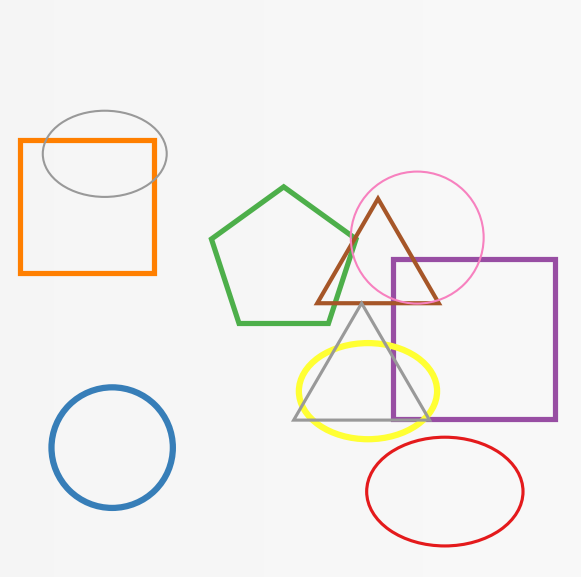[{"shape": "oval", "thickness": 1.5, "radius": 0.67, "center": [0.765, 0.148]}, {"shape": "circle", "thickness": 3, "radius": 0.52, "center": [0.193, 0.224]}, {"shape": "pentagon", "thickness": 2.5, "radius": 0.65, "center": [0.488, 0.545]}, {"shape": "square", "thickness": 2.5, "radius": 0.7, "center": [0.816, 0.412]}, {"shape": "square", "thickness": 2.5, "radius": 0.58, "center": [0.15, 0.641]}, {"shape": "oval", "thickness": 3, "radius": 0.59, "center": [0.633, 0.322]}, {"shape": "triangle", "thickness": 2, "radius": 0.6, "center": [0.65, 0.534]}, {"shape": "circle", "thickness": 1, "radius": 0.57, "center": [0.718, 0.588]}, {"shape": "triangle", "thickness": 1.5, "radius": 0.67, "center": [0.622, 0.339]}, {"shape": "oval", "thickness": 1, "radius": 0.53, "center": [0.18, 0.733]}]